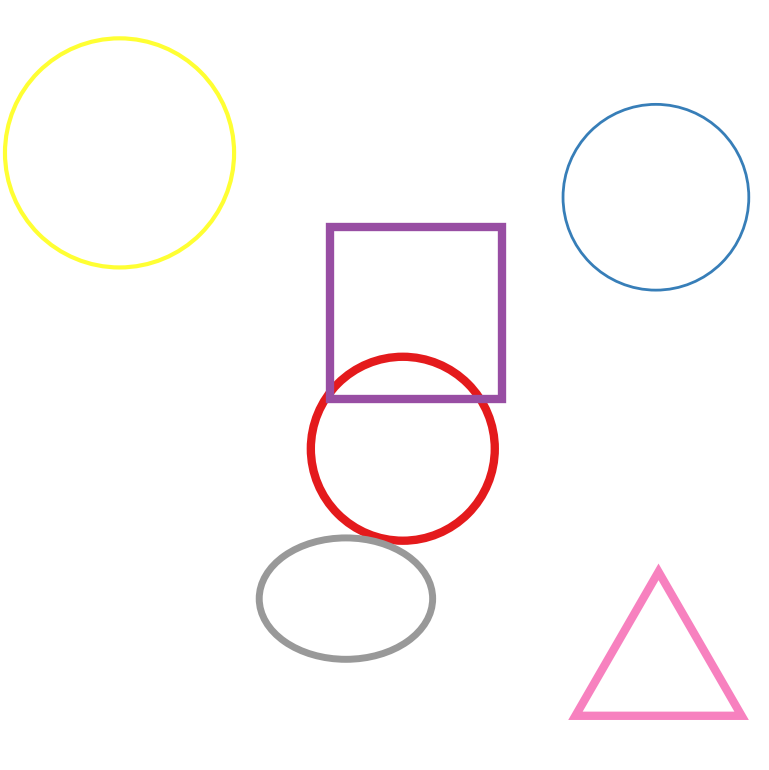[{"shape": "circle", "thickness": 3, "radius": 0.6, "center": [0.523, 0.417]}, {"shape": "circle", "thickness": 1, "radius": 0.6, "center": [0.852, 0.744]}, {"shape": "square", "thickness": 3, "radius": 0.56, "center": [0.54, 0.594]}, {"shape": "circle", "thickness": 1.5, "radius": 0.74, "center": [0.155, 0.801]}, {"shape": "triangle", "thickness": 3, "radius": 0.62, "center": [0.855, 0.133]}, {"shape": "oval", "thickness": 2.5, "radius": 0.56, "center": [0.449, 0.223]}]